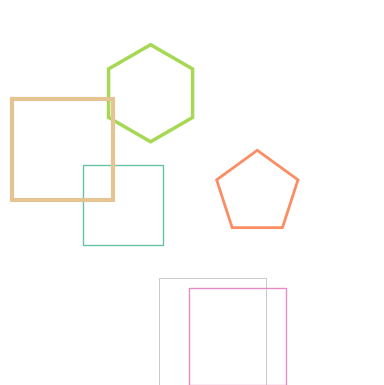[{"shape": "square", "thickness": 1, "radius": 0.52, "center": [0.32, 0.467]}, {"shape": "pentagon", "thickness": 2, "radius": 0.56, "center": [0.668, 0.499]}, {"shape": "square", "thickness": 1, "radius": 0.63, "center": [0.617, 0.126]}, {"shape": "hexagon", "thickness": 2.5, "radius": 0.63, "center": [0.391, 0.758]}, {"shape": "square", "thickness": 3, "radius": 0.66, "center": [0.163, 0.612]}, {"shape": "square", "thickness": 0.5, "radius": 0.69, "center": [0.552, 0.14]}]